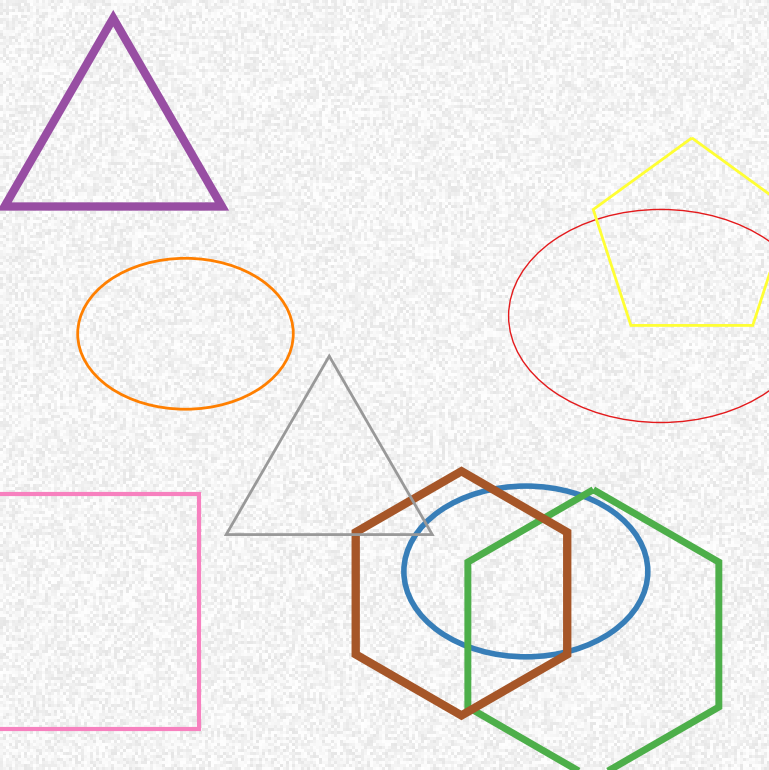[{"shape": "oval", "thickness": 0.5, "radius": 0.99, "center": [0.858, 0.59]}, {"shape": "oval", "thickness": 2, "radius": 0.79, "center": [0.683, 0.258]}, {"shape": "hexagon", "thickness": 2.5, "radius": 0.94, "center": [0.771, 0.176]}, {"shape": "triangle", "thickness": 3, "radius": 0.82, "center": [0.147, 0.813]}, {"shape": "oval", "thickness": 1, "radius": 0.7, "center": [0.241, 0.567]}, {"shape": "pentagon", "thickness": 1, "radius": 0.67, "center": [0.898, 0.686]}, {"shape": "hexagon", "thickness": 3, "radius": 0.79, "center": [0.599, 0.229]}, {"shape": "square", "thickness": 1.5, "radius": 0.76, "center": [0.106, 0.206]}, {"shape": "triangle", "thickness": 1, "radius": 0.77, "center": [0.428, 0.383]}]